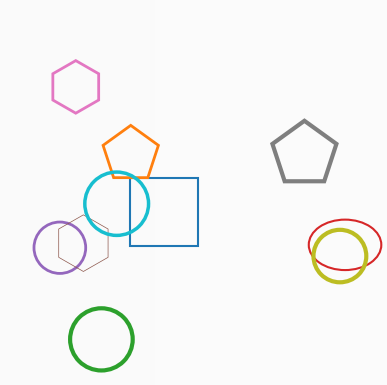[{"shape": "square", "thickness": 1.5, "radius": 0.44, "center": [0.424, 0.449]}, {"shape": "pentagon", "thickness": 2, "radius": 0.38, "center": [0.337, 0.599]}, {"shape": "circle", "thickness": 3, "radius": 0.4, "center": [0.262, 0.119]}, {"shape": "oval", "thickness": 1.5, "radius": 0.47, "center": [0.89, 0.364]}, {"shape": "circle", "thickness": 2, "radius": 0.33, "center": [0.154, 0.357]}, {"shape": "hexagon", "thickness": 0.5, "radius": 0.37, "center": [0.215, 0.368]}, {"shape": "hexagon", "thickness": 2, "radius": 0.34, "center": [0.196, 0.774]}, {"shape": "pentagon", "thickness": 3, "radius": 0.43, "center": [0.786, 0.599]}, {"shape": "circle", "thickness": 3, "radius": 0.34, "center": [0.877, 0.335]}, {"shape": "circle", "thickness": 2.5, "radius": 0.41, "center": [0.301, 0.471]}]